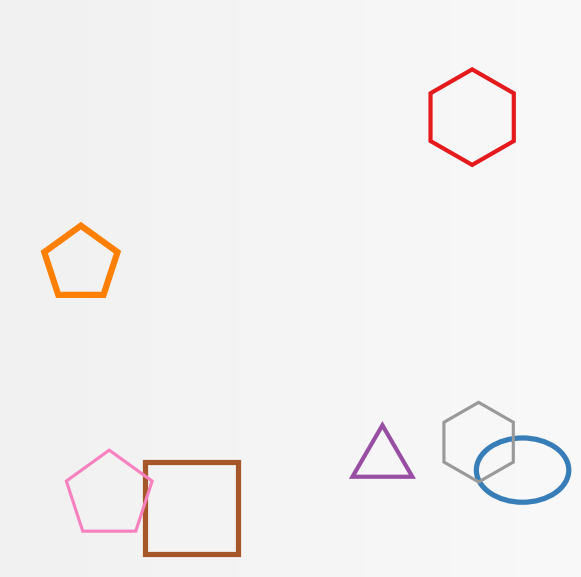[{"shape": "hexagon", "thickness": 2, "radius": 0.41, "center": [0.812, 0.796]}, {"shape": "oval", "thickness": 2.5, "radius": 0.4, "center": [0.899, 0.185]}, {"shape": "triangle", "thickness": 2, "radius": 0.3, "center": [0.658, 0.203]}, {"shape": "pentagon", "thickness": 3, "radius": 0.33, "center": [0.139, 0.542]}, {"shape": "square", "thickness": 2.5, "radius": 0.4, "center": [0.329, 0.12]}, {"shape": "pentagon", "thickness": 1.5, "radius": 0.39, "center": [0.188, 0.142]}, {"shape": "hexagon", "thickness": 1.5, "radius": 0.34, "center": [0.823, 0.233]}]